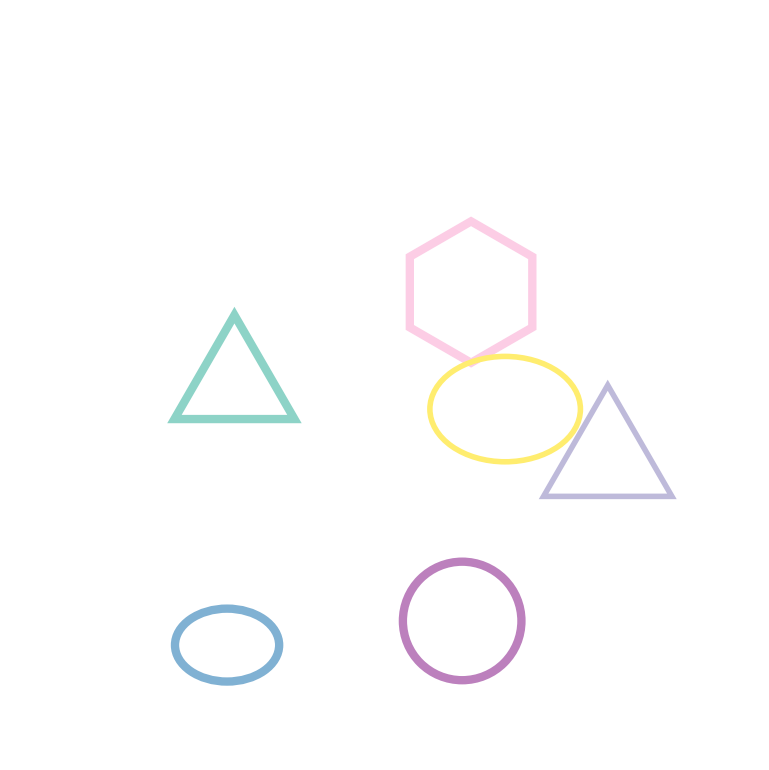[{"shape": "triangle", "thickness": 3, "radius": 0.45, "center": [0.304, 0.501]}, {"shape": "triangle", "thickness": 2, "radius": 0.48, "center": [0.789, 0.403]}, {"shape": "oval", "thickness": 3, "radius": 0.34, "center": [0.295, 0.162]}, {"shape": "hexagon", "thickness": 3, "radius": 0.46, "center": [0.612, 0.621]}, {"shape": "circle", "thickness": 3, "radius": 0.38, "center": [0.6, 0.194]}, {"shape": "oval", "thickness": 2, "radius": 0.49, "center": [0.656, 0.469]}]